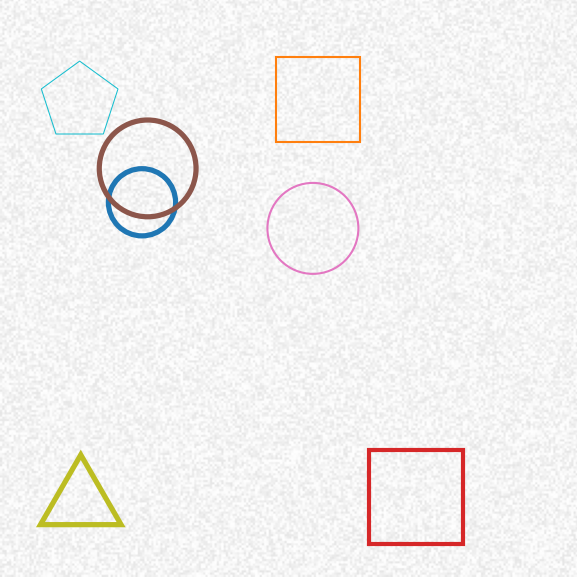[{"shape": "circle", "thickness": 2.5, "radius": 0.29, "center": [0.246, 0.649]}, {"shape": "square", "thickness": 1, "radius": 0.37, "center": [0.55, 0.827]}, {"shape": "square", "thickness": 2, "radius": 0.41, "center": [0.72, 0.138]}, {"shape": "circle", "thickness": 2.5, "radius": 0.42, "center": [0.256, 0.708]}, {"shape": "circle", "thickness": 1, "radius": 0.39, "center": [0.542, 0.604]}, {"shape": "triangle", "thickness": 2.5, "radius": 0.4, "center": [0.14, 0.131]}, {"shape": "pentagon", "thickness": 0.5, "radius": 0.35, "center": [0.138, 0.824]}]